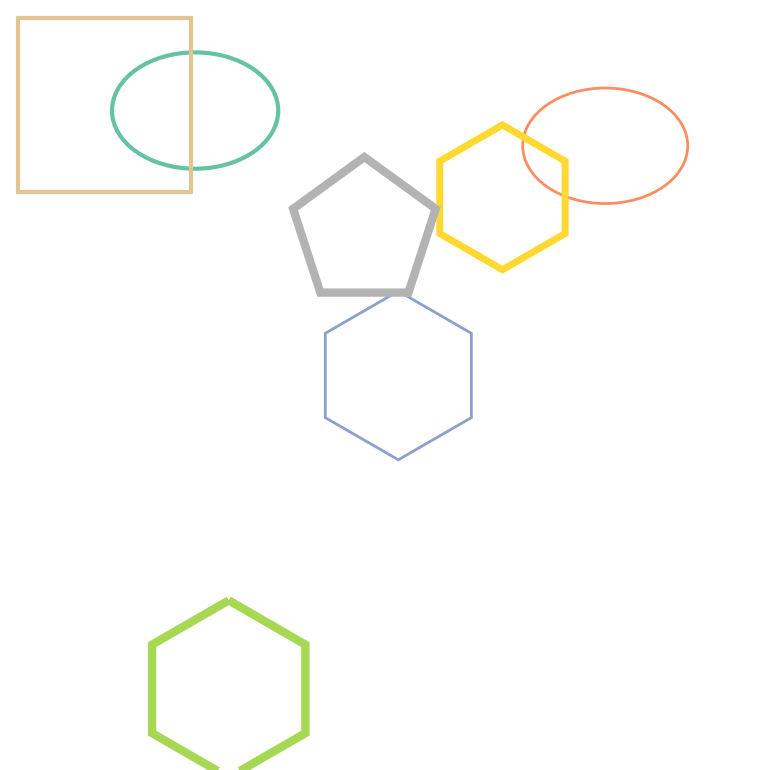[{"shape": "oval", "thickness": 1.5, "radius": 0.54, "center": [0.253, 0.856]}, {"shape": "oval", "thickness": 1, "radius": 0.54, "center": [0.786, 0.811]}, {"shape": "hexagon", "thickness": 1, "radius": 0.55, "center": [0.517, 0.512]}, {"shape": "hexagon", "thickness": 3, "radius": 0.57, "center": [0.297, 0.105]}, {"shape": "hexagon", "thickness": 2.5, "radius": 0.47, "center": [0.653, 0.744]}, {"shape": "square", "thickness": 1.5, "radius": 0.56, "center": [0.136, 0.863]}, {"shape": "pentagon", "thickness": 3, "radius": 0.49, "center": [0.473, 0.699]}]